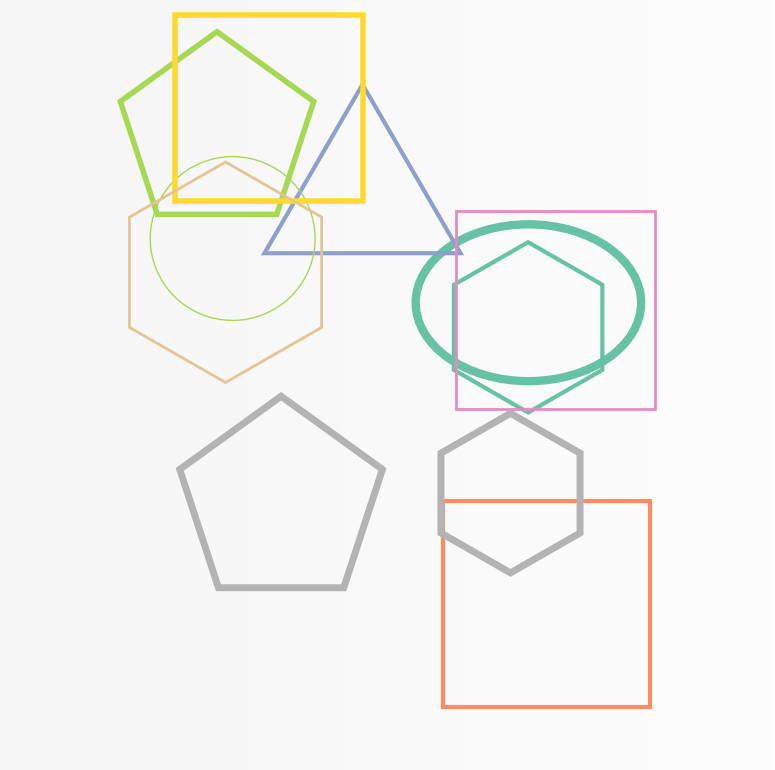[{"shape": "oval", "thickness": 3, "radius": 0.73, "center": [0.682, 0.607]}, {"shape": "hexagon", "thickness": 1.5, "radius": 0.55, "center": [0.681, 0.575]}, {"shape": "square", "thickness": 1.5, "radius": 0.67, "center": [0.705, 0.216]}, {"shape": "triangle", "thickness": 1.5, "radius": 0.73, "center": [0.468, 0.744]}, {"shape": "square", "thickness": 1, "radius": 0.64, "center": [0.717, 0.597]}, {"shape": "circle", "thickness": 0.5, "radius": 0.53, "center": [0.3, 0.69]}, {"shape": "pentagon", "thickness": 2, "radius": 0.66, "center": [0.28, 0.828]}, {"shape": "square", "thickness": 2, "radius": 0.61, "center": [0.347, 0.86]}, {"shape": "hexagon", "thickness": 1, "radius": 0.72, "center": [0.291, 0.646]}, {"shape": "pentagon", "thickness": 2.5, "radius": 0.69, "center": [0.363, 0.348]}, {"shape": "hexagon", "thickness": 2.5, "radius": 0.52, "center": [0.659, 0.36]}]